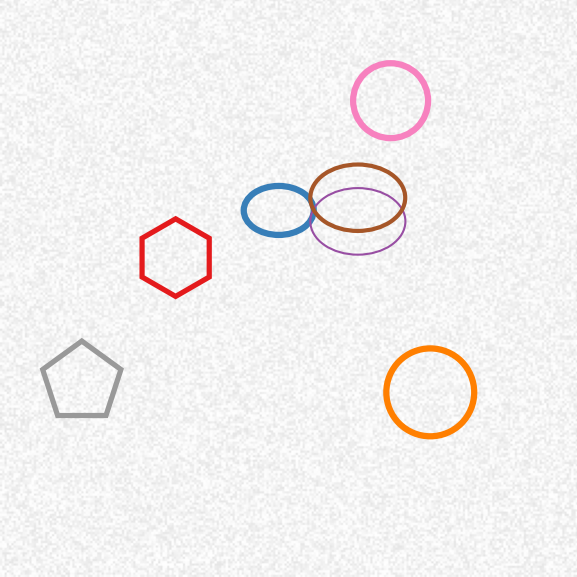[{"shape": "hexagon", "thickness": 2.5, "radius": 0.34, "center": [0.304, 0.553]}, {"shape": "oval", "thickness": 3, "radius": 0.3, "center": [0.483, 0.635]}, {"shape": "oval", "thickness": 1, "radius": 0.41, "center": [0.62, 0.616]}, {"shape": "circle", "thickness": 3, "radius": 0.38, "center": [0.745, 0.32]}, {"shape": "oval", "thickness": 2, "radius": 0.41, "center": [0.62, 0.657]}, {"shape": "circle", "thickness": 3, "radius": 0.32, "center": [0.676, 0.825]}, {"shape": "pentagon", "thickness": 2.5, "radius": 0.36, "center": [0.142, 0.337]}]